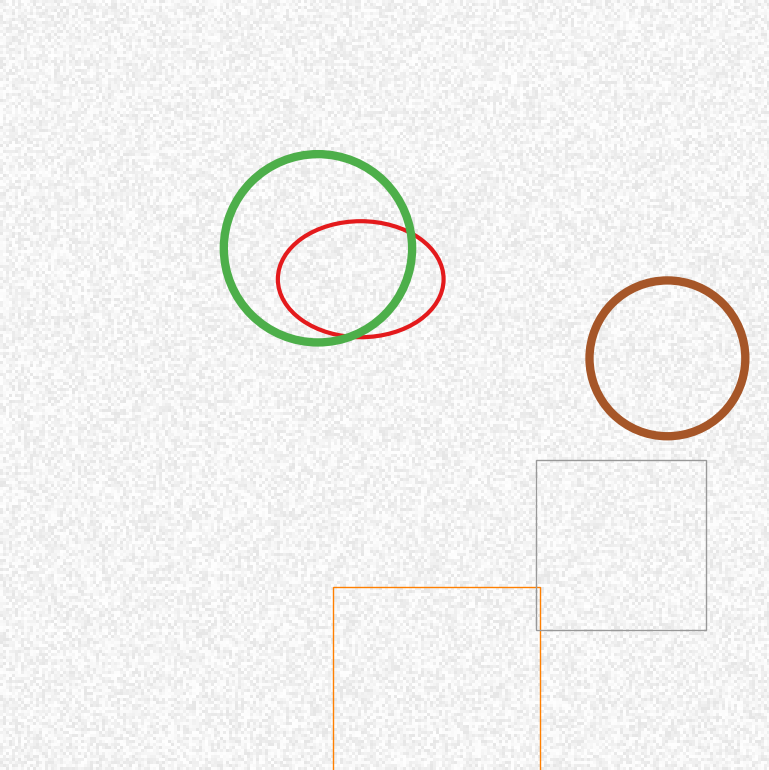[{"shape": "oval", "thickness": 1.5, "radius": 0.54, "center": [0.468, 0.637]}, {"shape": "circle", "thickness": 3, "radius": 0.61, "center": [0.413, 0.678]}, {"shape": "square", "thickness": 0.5, "radius": 0.67, "center": [0.567, 0.104]}, {"shape": "circle", "thickness": 3, "radius": 0.51, "center": [0.867, 0.535]}, {"shape": "square", "thickness": 0.5, "radius": 0.55, "center": [0.807, 0.292]}]